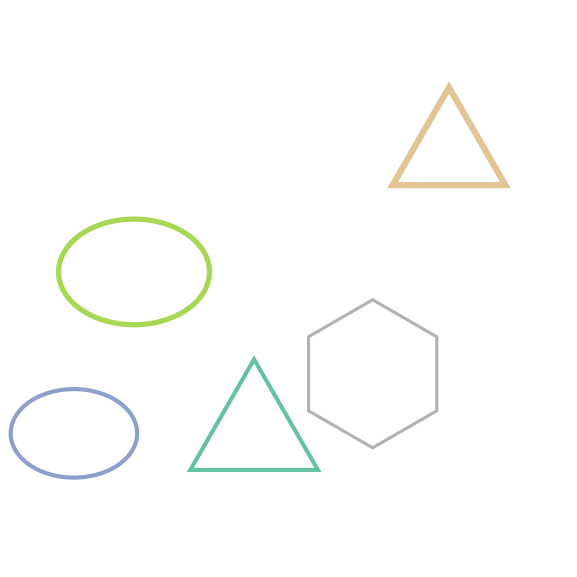[{"shape": "triangle", "thickness": 2, "radius": 0.64, "center": [0.44, 0.249]}, {"shape": "oval", "thickness": 2, "radius": 0.55, "center": [0.128, 0.249]}, {"shape": "oval", "thickness": 2.5, "radius": 0.65, "center": [0.232, 0.528]}, {"shape": "triangle", "thickness": 3, "radius": 0.56, "center": [0.777, 0.735]}, {"shape": "hexagon", "thickness": 1.5, "radius": 0.64, "center": [0.645, 0.352]}]